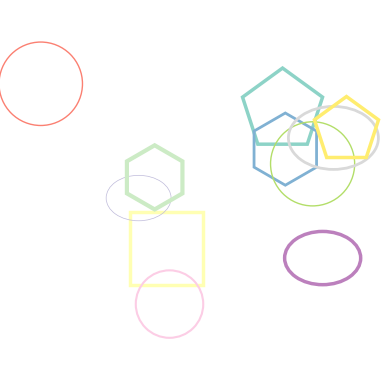[{"shape": "pentagon", "thickness": 2.5, "radius": 0.55, "center": [0.734, 0.714]}, {"shape": "square", "thickness": 2.5, "radius": 0.47, "center": [0.432, 0.353]}, {"shape": "oval", "thickness": 0.5, "radius": 0.42, "center": [0.36, 0.486]}, {"shape": "circle", "thickness": 1, "radius": 0.54, "center": [0.106, 0.782]}, {"shape": "hexagon", "thickness": 2, "radius": 0.47, "center": [0.741, 0.613]}, {"shape": "circle", "thickness": 1, "radius": 0.55, "center": [0.812, 0.574]}, {"shape": "circle", "thickness": 1.5, "radius": 0.44, "center": [0.44, 0.21]}, {"shape": "oval", "thickness": 2, "radius": 0.58, "center": [0.866, 0.642]}, {"shape": "oval", "thickness": 2.5, "radius": 0.49, "center": [0.838, 0.33]}, {"shape": "hexagon", "thickness": 3, "radius": 0.42, "center": [0.402, 0.539]}, {"shape": "pentagon", "thickness": 2.5, "radius": 0.44, "center": [0.9, 0.662]}]